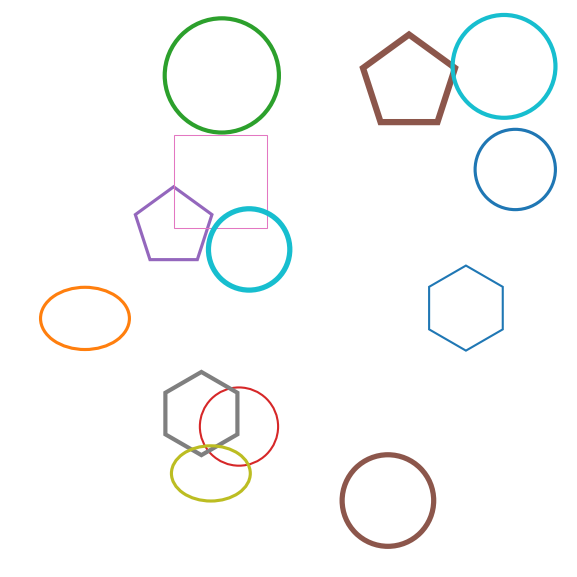[{"shape": "hexagon", "thickness": 1, "radius": 0.37, "center": [0.807, 0.466]}, {"shape": "circle", "thickness": 1.5, "radius": 0.35, "center": [0.892, 0.706]}, {"shape": "oval", "thickness": 1.5, "radius": 0.38, "center": [0.147, 0.448]}, {"shape": "circle", "thickness": 2, "radius": 0.49, "center": [0.384, 0.869]}, {"shape": "circle", "thickness": 1, "radius": 0.34, "center": [0.414, 0.26]}, {"shape": "pentagon", "thickness": 1.5, "radius": 0.35, "center": [0.301, 0.606]}, {"shape": "circle", "thickness": 2.5, "radius": 0.4, "center": [0.672, 0.132]}, {"shape": "pentagon", "thickness": 3, "radius": 0.42, "center": [0.708, 0.855]}, {"shape": "square", "thickness": 0.5, "radius": 0.4, "center": [0.382, 0.685]}, {"shape": "hexagon", "thickness": 2, "radius": 0.36, "center": [0.349, 0.283]}, {"shape": "oval", "thickness": 1.5, "radius": 0.34, "center": [0.365, 0.179]}, {"shape": "circle", "thickness": 2.5, "radius": 0.35, "center": [0.431, 0.567]}, {"shape": "circle", "thickness": 2, "radius": 0.45, "center": [0.873, 0.884]}]